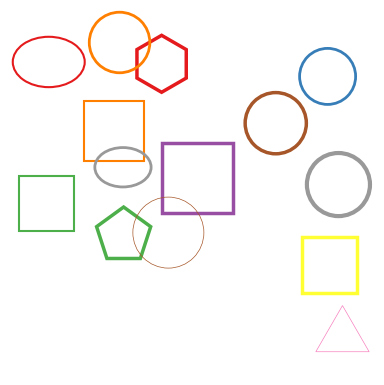[{"shape": "oval", "thickness": 1.5, "radius": 0.47, "center": [0.127, 0.839]}, {"shape": "hexagon", "thickness": 2.5, "radius": 0.37, "center": [0.42, 0.834]}, {"shape": "circle", "thickness": 2, "radius": 0.36, "center": [0.851, 0.802]}, {"shape": "square", "thickness": 1.5, "radius": 0.35, "center": [0.121, 0.471]}, {"shape": "pentagon", "thickness": 2.5, "radius": 0.37, "center": [0.321, 0.388]}, {"shape": "square", "thickness": 2.5, "radius": 0.46, "center": [0.512, 0.537]}, {"shape": "square", "thickness": 1.5, "radius": 0.39, "center": [0.296, 0.66]}, {"shape": "circle", "thickness": 2, "radius": 0.39, "center": [0.311, 0.89]}, {"shape": "square", "thickness": 2.5, "radius": 0.36, "center": [0.856, 0.312]}, {"shape": "circle", "thickness": 2.5, "radius": 0.4, "center": [0.716, 0.68]}, {"shape": "circle", "thickness": 0.5, "radius": 0.46, "center": [0.437, 0.396]}, {"shape": "triangle", "thickness": 0.5, "radius": 0.4, "center": [0.89, 0.126]}, {"shape": "oval", "thickness": 2, "radius": 0.37, "center": [0.319, 0.566]}, {"shape": "circle", "thickness": 3, "radius": 0.41, "center": [0.879, 0.521]}]